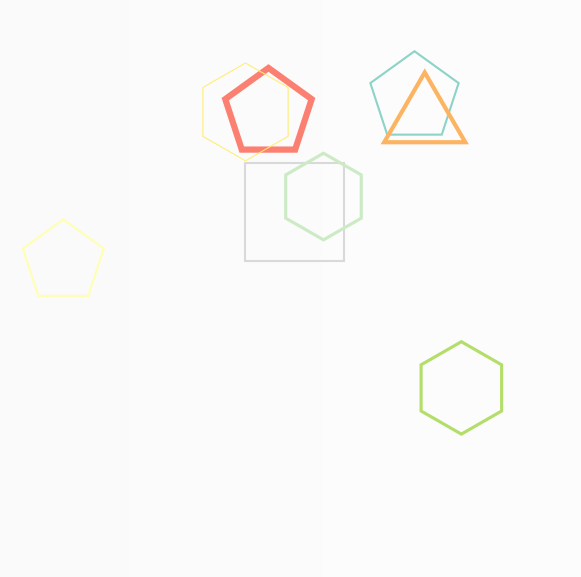[{"shape": "pentagon", "thickness": 1, "radius": 0.4, "center": [0.713, 0.831]}, {"shape": "pentagon", "thickness": 1, "radius": 0.37, "center": [0.109, 0.546]}, {"shape": "pentagon", "thickness": 3, "radius": 0.39, "center": [0.462, 0.803]}, {"shape": "triangle", "thickness": 2, "radius": 0.4, "center": [0.731, 0.793]}, {"shape": "hexagon", "thickness": 1.5, "radius": 0.4, "center": [0.794, 0.327]}, {"shape": "square", "thickness": 1, "radius": 0.42, "center": [0.507, 0.632]}, {"shape": "hexagon", "thickness": 1.5, "radius": 0.37, "center": [0.557, 0.659]}, {"shape": "hexagon", "thickness": 0.5, "radius": 0.42, "center": [0.422, 0.805]}]